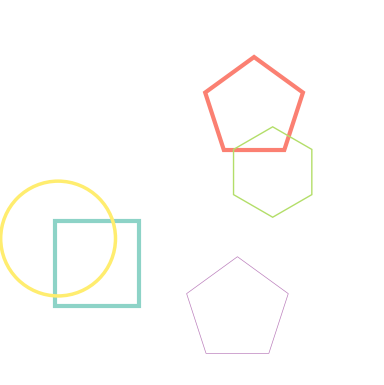[{"shape": "square", "thickness": 3, "radius": 0.55, "center": [0.252, 0.316]}, {"shape": "pentagon", "thickness": 3, "radius": 0.67, "center": [0.66, 0.718]}, {"shape": "hexagon", "thickness": 1, "radius": 0.59, "center": [0.708, 0.553]}, {"shape": "pentagon", "thickness": 0.5, "radius": 0.69, "center": [0.617, 0.194]}, {"shape": "circle", "thickness": 2.5, "radius": 0.75, "center": [0.151, 0.38]}]